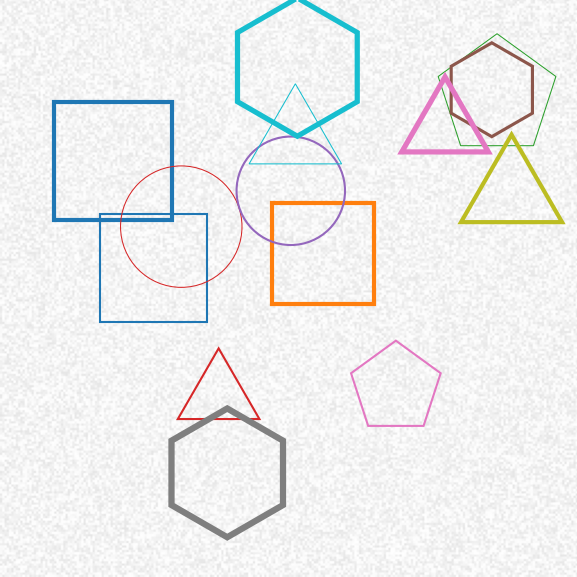[{"shape": "square", "thickness": 2, "radius": 0.51, "center": [0.196, 0.72]}, {"shape": "square", "thickness": 1, "radius": 0.46, "center": [0.265, 0.535]}, {"shape": "square", "thickness": 2, "radius": 0.44, "center": [0.559, 0.56]}, {"shape": "pentagon", "thickness": 0.5, "radius": 0.54, "center": [0.861, 0.834]}, {"shape": "circle", "thickness": 0.5, "radius": 0.53, "center": [0.314, 0.607]}, {"shape": "triangle", "thickness": 1, "radius": 0.41, "center": [0.379, 0.314]}, {"shape": "circle", "thickness": 1, "radius": 0.47, "center": [0.504, 0.669]}, {"shape": "hexagon", "thickness": 1.5, "radius": 0.41, "center": [0.852, 0.844]}, {"shape": "triangle", "thickness": 2.5, "radius": 0.43, "center": [0.771, 0.779]}, {"shape": "pentagon", "thickness": 1, "radius": 0.41, "center": [0.685, 0.328]}, {"shape": "hexagon", "thickness": 3, "radius": 0.56, "center": [0.394, 0.18]}, {"shape": "triangle", "thickness": 2, "radius": 0.5, "center": [0.886, 0.665]}, {"shape": "hexagon", "thickness": 2.5, "radius": 0.6, "center": [0.515, 0.883]}, {"shape": "triangle", "thickness": 0.5, "radius": 0.46, "center": [0.511, 0.762]}]